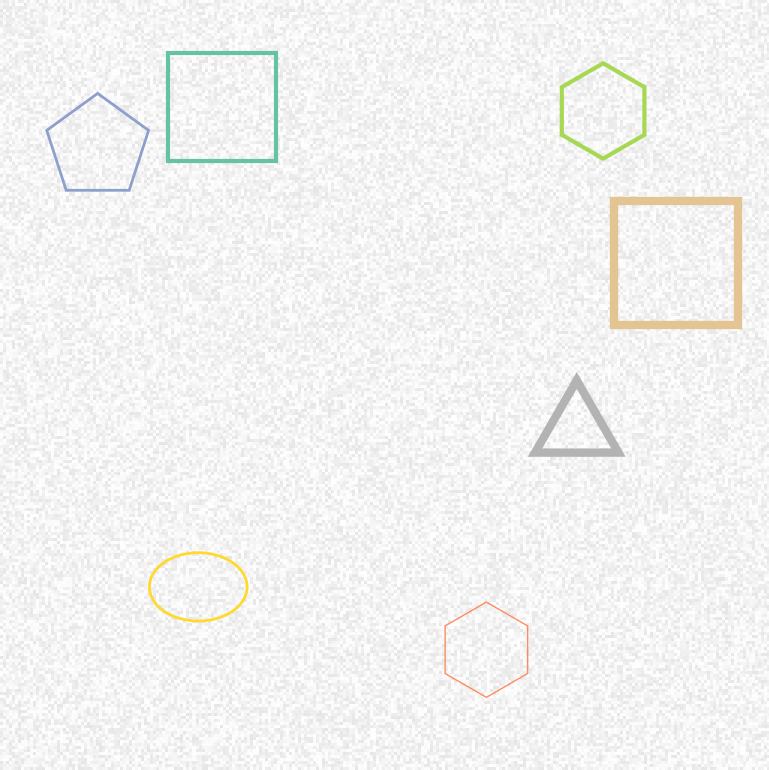[{"shape": "square", "thickness": 1.5, "radius": 0.35, "center": [0.288, 0.861]}, {"shape": "hexagon", "thickness": 0.5, "radius": 0.31, "center": [0.632, 0.156]}, {"shape": "pentagon", "thickness": 1, "radius": 0.35, "center": [0.127, 0.809]}, {"shape": "hexagon", "thickness": 1.5, "radius": 0.31, "center": [0.783, 0.856]}, {"shape": "oval", "thickness": 1, "radius": 0.32, "center": [0.257, 0.238]}, {"shape": "square", "thickness": 3, "radius": 0.4, "center": [0.878, 0.658]}, {"shape": "triangle", "thickness": 3, "radius": 0.31, "center": [0.749, 0.443]}]